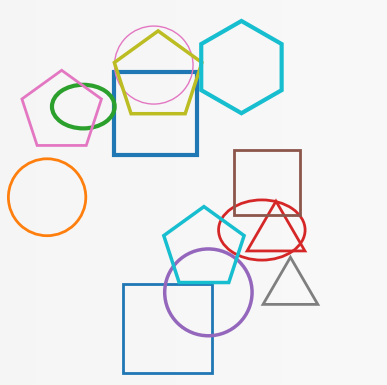[{"shape": "square", "thickness": 2, "radius": 0.58, "center": [0.433, 0.147]}, {"shape": "square", "thickness": 3, "radius": 0.54, "center": [0.401, 0.706]}, {"shape": "circle", "thickness": 2, "radius": 0.5, "center": [0.122, 0.488]}, {"shape": "oval", "thickness": 3, "radius": 0.4, "center": [0.215, 0.723]}, {"shape": "triangle", "thickness": 2, "radius": 0.43, "center": [0.712, 0.391]}, {"shape": "oval", "thickness": 2, "radius": 0.56, "center": [0.676, 0.403]}, {"shape": "circle", "thickness": 2.5, "radius": 0.56, "center": [0.538, 0.241]}, {"shape": "square", "thickness": 2, "radius": 0.42, "center": [0.689, 0.526]}, {"shape": "circle", "thickness": 1, "radius": 0.51, "center": [0.397, 0.831]}, {"shape": "pentagon", "thickness": 2, "radius": 0.54, "center": [0.159, 0.71]}, {"shape": "triangle", "thickness": 2, "radius": 0.41, "center": [0.749, 0.25]}, {"shape": "pentagon", "thickness": 2.5, "radius": 0.59, "center": [0.408, 0.801]}, {"shape": "hexagon", "thickness": 3, "radius": 0.6, "center": [0.623, 0.826]}, {"shape": "pentagon", "thickness": 2.5, "radius": 0.54, "center": [0.526, 0.354]}]